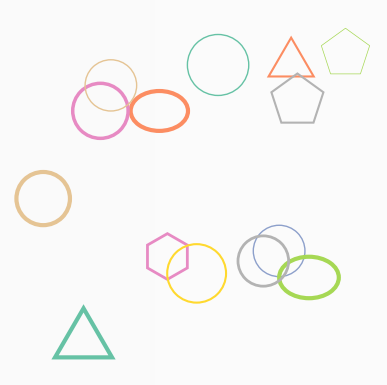[{"shape": "triangle", "thickness": 3, "radius": 0.42, "center": [0.216, 0.114]}, {"shape": "circle", "thickness": 1, "radius": 0.4, "center": [0.563, 0.831]}, {"shape": "triangle", "thickness": 1.5, "radius": 0.34, "center": [0.751, 0.835]}, {"shape": "oval", "thickness": 3, "radius": 0.37, "center": [0.411, 0.712]}, {"shape": "circle", "thickness": 1, "radius": 0.33, "center": [0.72, 0.348]}, {"shape": "circle", "thickness": 2.5, "radius": 0.36, "center": [0.259, 0.712]}, {"shape": "hexagon", "thickness": 2, "radius": 0.3, "center": [0.432, 0.334]}, {"shape": "oval", "thickness": 3, "radius": 0.38, "center": [0.797, 0.279]}, {"shape": "pentagon", "thickness": 0.5, "radius": 0.33, "center": [0.892, 0.861]}, {"shape": "circle", "thickness": 1.5, "radius": 0.38, "center": [0.507, 0.29]}, {"shape": "circle", "thickness": 1, "radius": 0.33, "center": [0.286, 0.778]}, {"shape": "circle", "thickness": 3, "radius": 0.35, "center": [0.111, 0.484]}, {"shape": "pentagon", "thickness": 1.5, "radius": 0.35, "center": [0.768, 0.739]}, {"shape": "circle", "thickness": 2, "radius": 0.33, "center": [0.679, 0.322]}]